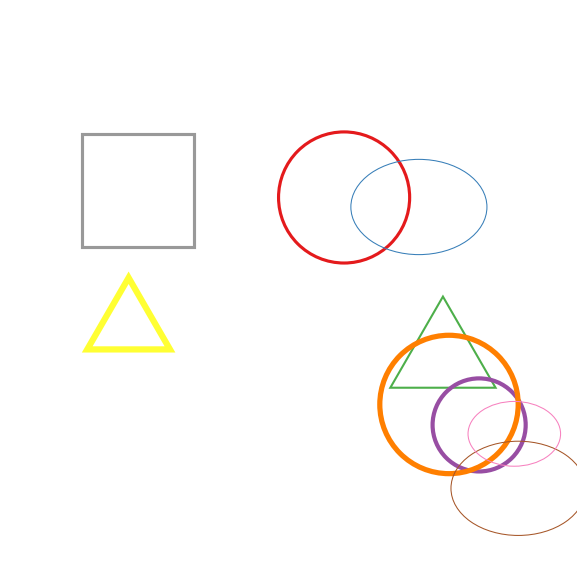[{"shape": "circle", "thickness": 1.5, "radius": 0.57, "center": [0.596, 0.657]}, {"shape": "oval", "thickness": 0.5, "radius": 0.59, "center": [0.725, 0.641]}, {"shape": "triangle", "thickness": 1, "radius": 0.53, "center": [0.767, 0.38]}, {"shape": "circle", "thickness": 2, "radius": 0.4, "center": [0.83, 0.263]}, {"shape": "circle", "thickness": 2.5, "radius": 0.6, "center": [0.777, 0.299]}, {"shape": "triangle", "thickness": 3, "radius": 0.41, "center": [0.223, 0.435]}, {"shape": "oval", "thickness": 0.5, "radius": 0.58, "center": [0.897, 0.154]}, {"shape": "oval", "thickness": 0.5, "radius": 0.4, "center": [0.891, 0.248]}, {"shape": "square", "thickness": 1.5, "radius": 0.49, "center": [0.239, 0.67]}]